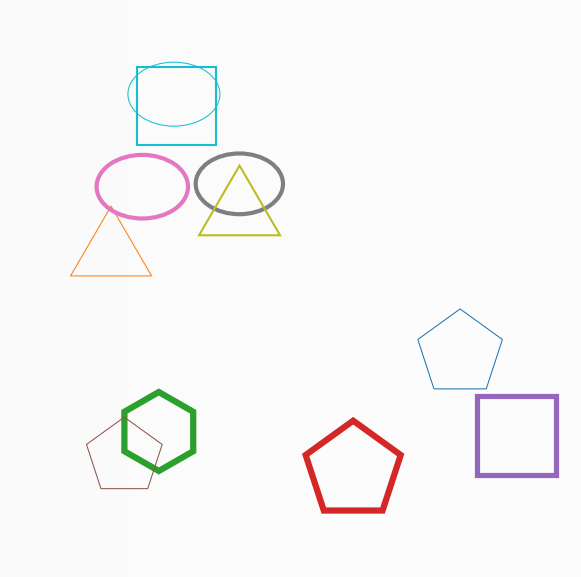[{"shape": "pentagon", "thickness": 0.5, "radius": 0.38, "center": [0.792, 0.388]}, {"shape": "triangle", "thickness": 0.5, "radius": 0.4, "center": [0.191, 0.562]}, {"shape": "hexagon", "thickness": 3, "radius": 0.34, "center": [0.273, 0.252]}, {"shape": "pentagon", "thickness": 3, "radius": 0.43, "center": [0.608, 0.185]}, {"shape": "square", "thickness": 2.5, "radius": 0.34, "center": [0.888, 0.245]}, {"shape": "pentagon", "thickness": 0.5, "radius": 0.34, "center": [0.214, 0.208]}, {"shape": "oval", "thickness": 2, "radius": 0.39, "center": [0.245, 0.676]}, {"shape": "oval", "thickness": 2, "radius": 0.38, "center": [0.412, 0.681]}, {"shape": "triangle", "thickness": 1, "radius": 0.4, "center": [0.412, 0.632]}, {"shape": "square", "thickness": 1, "radius": 0.34, "center": [0.303, 0.815]}, {"shape": "oval", "thickness": 0.5, "radius": 0.4, "center": [0.299, 0.836]}]